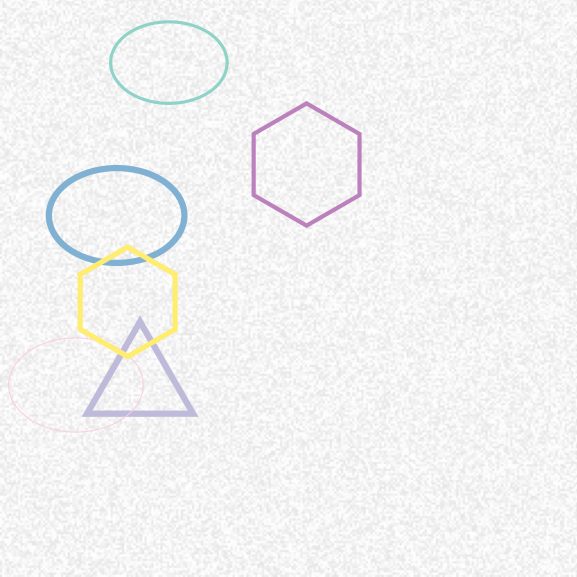[{"shape": "oval", "thickness": 1.5, "radius": 0.5, "center": [0.292, 0.891]}, {"shape": "triangle", "thickness": 3, "radius": 0.53, "center": [0.243, 0.336]}, {"shape": "oval", "thickness": 3, "radius": 0.59, "center": [0.202, 0.626]}, {"shape": "oval", "thickness": 0.5, "radius": 0.58, "center": [0.131, 0.333]}, {"shape": "hexagon", "thickness": 2, "radius": 0.53, "center": [0.531, 0.714]}, {"shape": "hexagon", "thickness": 2.5, "radius": 0.47, "center": [0.221, 0.476]}]